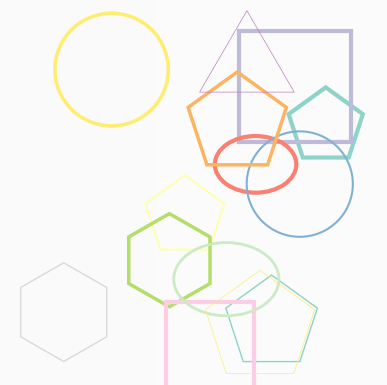[{"shape": "pentagon", "thickness": 1, "radius": 0.62, "center": [0.701, 0.161]}, {"shape": "pentagon", "thickness": 3, "radius": 0.5, "center": [0.841, 0.672]}, {"shape": "pentagon", "thickness": 1.5, "radius": 0.53, "center": [0.477, 0.438]}, {"shape": "square", "thickness": 3, "radius": 0.72, "center": [0.761, 0.776]}, {"shape": "oval", "thickness": 3, "radius": 0.53, "center": [0.66, 0.573]}, {"shape": "circle", "thickness": 1.5, "radius": 0.68, "center": [0.774, 0.522]}, {"shape": "pentagon", "thickness": 2.5, "radius": 0.67, "center": [0.612, 0.68]}, {"shape": "hexagon", "thickness": 2.5, "radius": 0.61, "center": [0.437, 0.324]}, {"shape": "square", "thickness": 3, "radius": 0.56, "center": [0.542, 0.103]}, {"shape": "hexagon", "thickness": 1, "radius": 0.64, "center": [0.164, 0.189]}, {"shape": "triangle", "thickness": 0.5, "radius": 0.71, "center": [0.637, 0.831]}, {"shape": "oval", "thickness": 2, "radius": 0.68, "center": [0.584, 0.275]}, {"shape": "circle", "thickness": 2.5, "radius": 0.73, "center": [0.288, 0.819]}, {"shape": "pentagon", "thickness": 0.5, "radius": 0.74, "center": [0.671, 0.15]}]